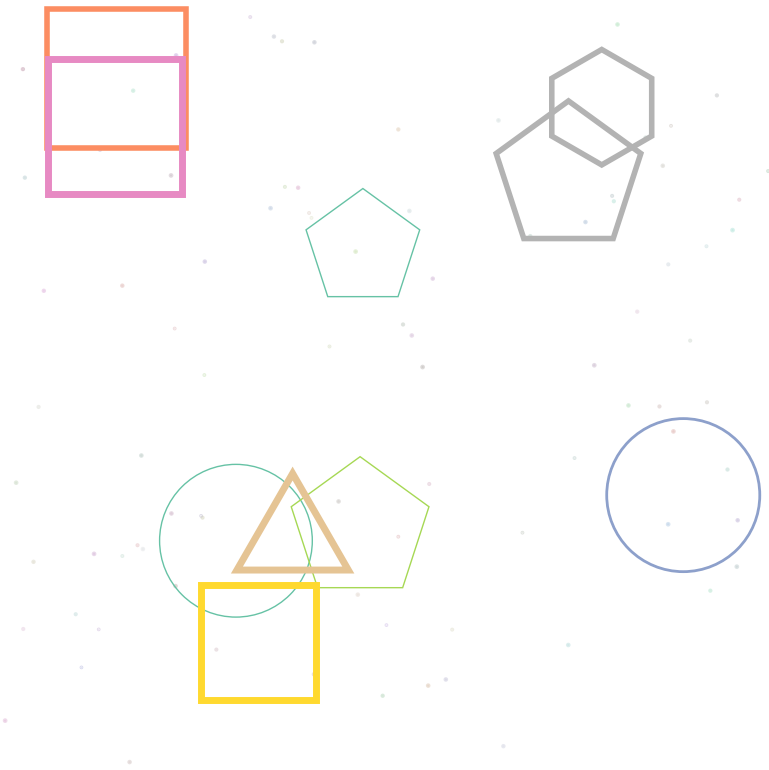[{"shape": "pentagon", "thickness": 0.5, "radius": 0.39, "center": [0.471, 0.678]}, {"shape": "circle", "thickness": 0.5, "radius": 0.5, "center": [0.306, 0.298]}, {"shape": "square", "thickness": 2, "radius": 0.45, "center": [0.151, 0.898]}, {"shape": "circle", "thickness": 1, "radius": 0.5, "center": [0.887, 0.357]}, {"shape": "square", "thickness": 2.5, "radius": 0.44, "center": [0.149, 0.836]}, {"shape": "pentagon", "thickness": 0.5, "radius": 0.47, "center": [0.468, 0.313]}, {"shape": "square", "thickness": 2.5, "radius": 0.37, "center": [0.336, 0.166]}, {"shape": "triangle", "thickness": 2.5, "radius": 0.42, "center": [0.38, 0.301]}, {"shape": "pentagon", "thickness": 2, "radius": 0.49, "center": [0.738, 0.77]}, {"shape": "hexagon", "thickness": 2, "radius": 0.37, "center": [0.781, 0.861]}]